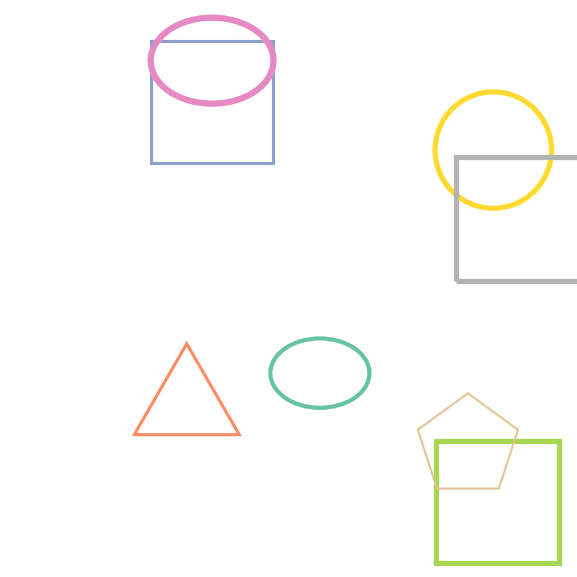[{"shape": "oval", "thickness": 2, "radius": 0.43, "center": [0.554, 0.353]}, {"shape": "triangle", "thickness": 1.5, "radius": 0.53, "center": [0.323, 0.299]}, {"shape": "square", "thickness": 1.5, "radius": 0.53, "center": [0.367, 0.823]}, {"shape": "oval", "thickness": 3, "radius": 0.53, "center": [0.367, 0.894]}, {"shape": "square", "thickness": 2.5, "radius": 0.53, "center": [0.861, 0.13]}, {"shape": "circle", "thickness": 2.5, "radius": 0.5, "center": [0.854, 0.739]}, {"shape": "pentagon", "thickness": 1, "radius": 0.46, "center": [0.81, 0.227]}, {"shape": "square", "thickness": 2.5, "radius": 0.53, "center": [0.897, 0.62]}]